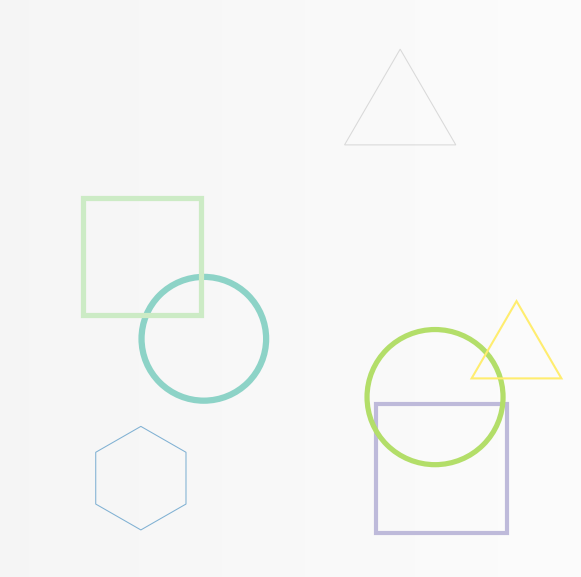[{"shape": "circle", "thickness": 3, "radius": 0.54, "center": [0.351, 0.413]}, {"shape": "square", "thickness": 2, "radius": 0.56, "center": [0.76, 0.188]}, {"shape": "hexagon", "thickness": 0.5, "radius": 0.45, "center": [0.242, 0.171]}, {"shape": "circle", "thickness": 2.5, "radius": 0.59, "center": [0.748, 0.312]}, {"shape": "triangle", "thickness": 0.5, "radius": 0.55, "center": [0.688, 0.803]}, {"shape": "square", "thickness": 2.5, "radius": 0.51, "center": [0.244, 0.555]}, {"shape": "triangle", "thickness": 1, "radius": 0.45, "center": [0.889, 0.389]}]